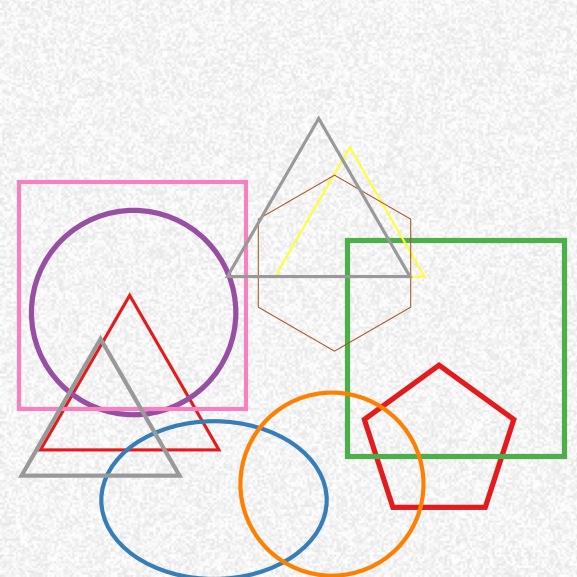[{"shape": "triangle", "thickness": 1.5, "radius": 0.89, "center": [0.225, 0.309]}, {"shape": "pentagon", "thickness": 2.5, "radius": 0.68, "center": [0.76, 0.231]}, {"shape": "oval", "thickness": 2, "radius": 0.98, "center": [0.371, 0.133]}, {"shape": "square", "thickness": 2.5, "radius": 0.94, "center": [0.788, 0.396]}, {"shape": "circle", "thickness": 2.5, "radius": 0.88, "center": [0.231, 0.458]}, {"shape": "circle", "thickness": 2, "radius": 0.79, "center": [0.575, 0.161]}, {"shape": "triangle", "thickness": 1, "radius": 0.75, "center": [0.606, 0.595]}, {"shape": "hexagon", "thickness": 0.5, "radius": 0.76, "center": [0.579, 0.543]}, {"shape": "square", "thickness": 2, "radius": 0.98, "center": [0.229, 0.487]}, {"shape": "triangle", "thickness": 1.5, "radius": 0.91, "center": [0.552, 0.612]}, {"shape": "triangle", "thickness": 2, "radius": 0.79, "center": [0.174, 0.254]}]